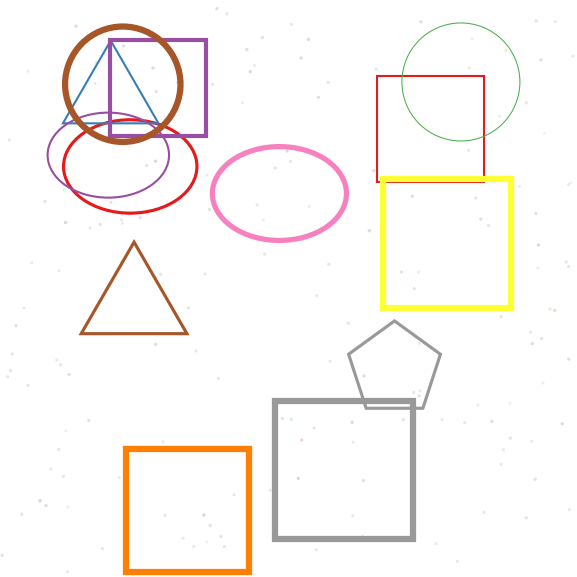[{"shape": "oval", "thickness": 1.5, "radius": 0.58, "center": [0.226, 0.711]}, {"shape": "square", "thickness": 1, "radius": 0.46, "center": [0.746, 0.776]}, {"shape": "triangle", "thickness": 1, "radius": 0.48, "center": [0.192, 0.833]}, {"shape": "circle", "thickness": 0.5, "radius": 0.51, "center": [0.798, 0.857]}, {"shape": "oval", "thickness": 1, "radius": 0.53, "center": [0.188, 0.731]}, {"shape": "square", "thickness": 2, "radius": 0.42, "center": [0.273, 0.846]}, {"shape": "square", "thickness": 3, "radius": 0.53, "center": [0.324, 0.115]}, {"shape": "square", "thickness": 3, "radius": 0.56, "center": [0.774, 0.578]}, {"shape": "triangle", "thickness": 1.5, "radius": 0.53, "center": [0.232, 0.474]}, {"shape": "circle", "thickness": 3, "radius": 0.5, "center": [0.213, 0.853]}, {"shape": "oval", "thickness": 2.5, "radius": 0.58, "center": [0.484, 0.664]}, {"shape": "pentagon", "thickness": 1.5, "radius": 0.42, "center": [0.683, 0.36]}, {"shape": "square", "thickness": 3, "radius": 0.6, "center": [0.596, 0.186]}]